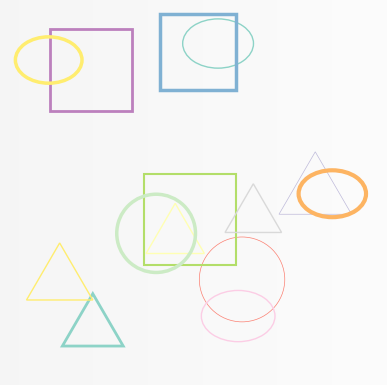[{"shape": "oval", "thickness": 1, "radius": 0.46, "center": [0.563, 0.887]}, {"shape": "triangle", "thickness": 2, "radius": 0.45, "center": [0.239, 0.147]}, {"shape": "triangle", "thickness": 1, "radius": 0.43, "center": [0.452, 0.385]}, {"shape": "triangle", "thickness": 0.5, "radius": 0.54, "center": [0.814, 0.498]}, {"shape": "circle", "thickness": 0.5, "radius": 0.55, "center": [0.625, 0.274]}, {"shape": "square", "thickness": 2.5, "radius": 0.49, "center": [0.511, 0.865]}, {"shape": "oval", "thickness": 3, "radius": 0.44, "center": [0.858, 0.497]}, {"shape": "square", "thickness": 1.5, "radius": 0.59, "center": [0.49, 0.43]}, {"shape": "oval", "thickness": 1, "radius": 0.48, "center": [0.615, 0.179]}, {"shape": "triangle", "thickness": 1, "radius": 0.42, "center": [0.654, 0.438]}, {"shape": "square", "thickness": 2, "radius": 0.53, "center": [0.235, 0.817]}, {"shape": "circle", "thickness": 2.5, "radius": 0.51, "center": [0.403, 0.394]}, {"shape": "oval", "thickness": 2.5, "radius": 0.43, "center": [0.126, 0.844]}, {"shape": "triangle", "thickness": 1, "radius": 0.49, "center": [0.154, 0.27]}]